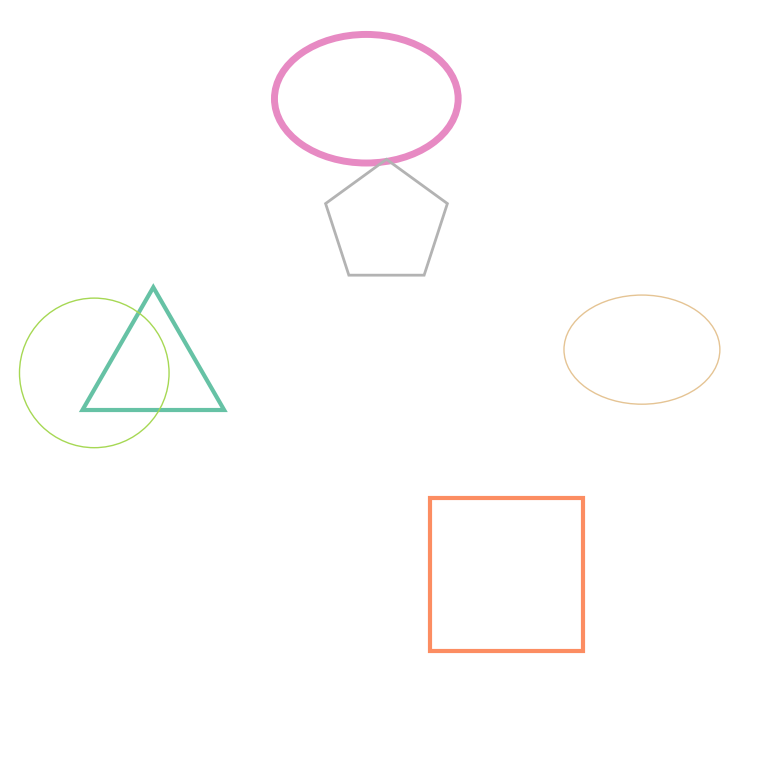[{"shape": "triangle", "thickness": 1.5, "radius": 0.53, "center": [0.199, 0.521]}, {"shape": "square", "thickness": 1.5, "radius": 0.5, "center": [0.658, 0.254]}, {"shape": "oval", "thickness": 2.5, "radius": 0.6, "center": [0.476, 0.872]}, {"shape": "circle", "thickness": 0.5, "radius": 0.49, "center": [0.122, 0.516]}, {"shape": "oval", "thickness": 0.5, "radius": 0.51, "center": [0.834, 0.546]}, {"shape": "pentagon", "thickness": 1, "radius": 0.42, "center": [0.502, 0.71]}]